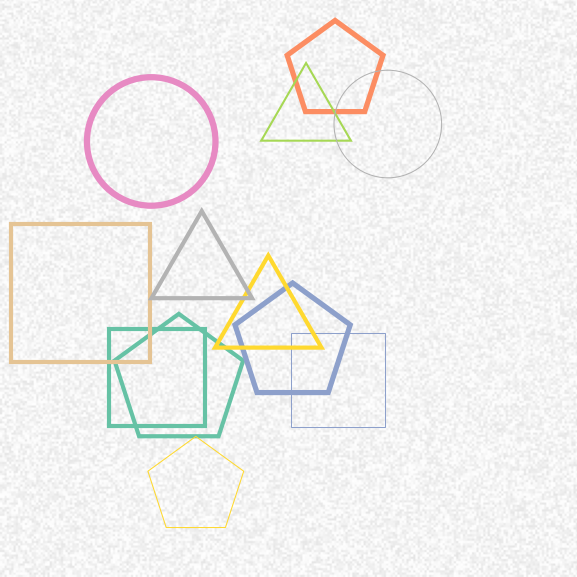[{"shape": "square", "thickness": 2, "radius": 0.42, "center": [0.272, 0.345]}, {"shape": "pentagon", "thickness": 2, "radius": 0.59, "center": [0.31, 0.338]}, {"shape": "pentagon", "thickness": 2.5, "radius": 0.44, "center": [0.58, 0.876]}, {"shape": "pentagon", "thickness": 2.5, "radius": 0.52, "center": [0.507, 0.404]}, {"shape": "square", "thickness": 0.5, "radius": 0.41, "center": [0.585, 0.342]}, {"shape": "circle", "thickness": 3, "radius": 0.56, "center": [0.262, 0.754]}, {"shape": "triangle", "thickness": 1, "radius": 0.45, "center": [0.53, 0.8]}, {"shape": "triangle", "thickness": 2, "radius": 0.53, "center": [0.465, 0.45]}, {"shape": "pentagon", "thickness": 0.5, "radius": 0.44, "center": [0.339, 0.156]}, {"shape": "square", "thickness": 2, "radius": 0.6, "center": [0.14, 0.492]}, {"shape": "circle", "thickness": 0.5, "radius": 0.47, "center": [0.672, 0.784]}, {"shape": "triangle", "thickness": 2, "radius": 0.5, "center": [0.349, 0.533]}]